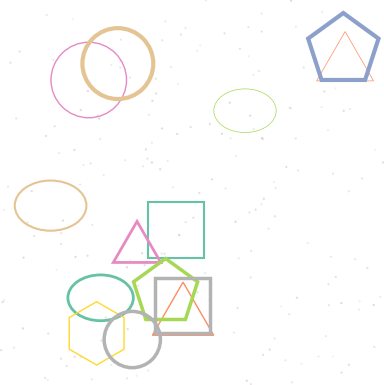[{"shape": "oval", "thickness": 2, "radius": 0.42, "center": [0.261, 0.226]}, {"shape": "square", "thickness": 1.5, "radius": 0.37, "center": [0.457, 0.402]}, {"shape": "triangle", "thickness": 0.5, "radius": 0.43, "center": [0.896, 0.833]}, {"shape": "triangle", "thickness": 1, "radius": 0.46, "center": [0.475, 0.175]}, {"shape": "pentagon", "thickness": 3, "radius": 0.48, "center": [0.892, 0.87]}, {"shape": "circle", "thickness": 1, "radius": 0.49, "center": [0.231, 0.792]}, {"shape": "triangle", "thickness": 2, "radius": 0.36, "center": [0.356, 0.354]}, {"shape": "pentagon", "thickness": 2.5, "radius": 0.44, "center": [0.43, 0.241]}, {"shape": "oval", "thickness": 0.5, "radius": 0.4, "center": [0.636, 0.712]}, {"shape": "hexagon", "thickness": 1, "radius": 0.41, "center": [0.251, 0.134]}, {"shape": "oval", "thickness": 1.5, "radius": 0.47, "center": [0.131, 0.466]}, {"shape": "circle", "thickness": 3, "radius": 0.46, "center": [0.306, 0.835]}, {"shape": "circle", "thickness": 2.5, "radius": 0.37, "center": [0.344, 0.118]}, {"shape": "square", "thickness": 2.5, "radius": 0.36, "center": [0.474, 0.208]}]